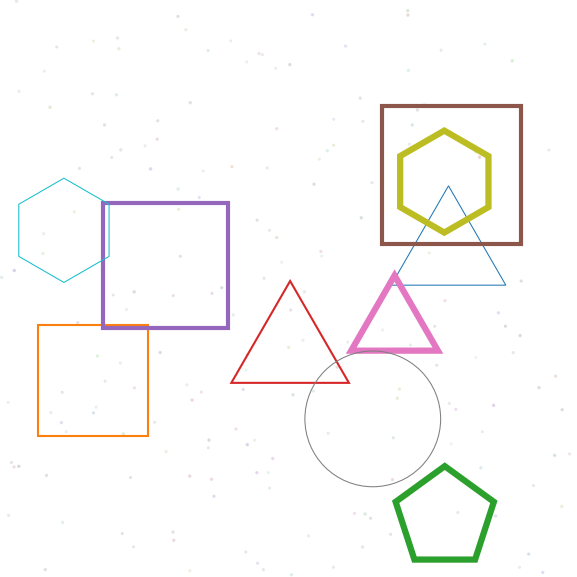[{"shape": "triangle", "thickness": 0.5, "radius": 0.57, "center": [0.777, 0.563]}, {"shape": "square", "thickness": 1, "radius": 0.48, "center": [0.161, 0.341]}, {"shape": "pentagon", "thickness": 3, "radius": 0.45, "center": [0.77, 0.103]}, {"shape": "triangle", "thickness": 1, "radius": 0.59, "center": [0.502, 0.395]}, {"shape": "square", "thickness": 2, "radius": 0.54, "center": [0.287, 0.539]}, {"shape": "square", "thickness": 2, "radius": 0.6, "center": [0.782, 0.696]}, {"shape": "triangle", "thickness": 3, "radius": 0.43, "center": [0.683, 0.435]}, {"shape": "circle", "thickness": 0.5, "radius": 0.59, "center": [0.645, 0.274]}, {"shape": "hexagon", "thickness": 3, "radius": 0.44, "center": [0.769, 0.685]}, {"shape": "hexagon", "thickness": 0.5, "radius": 0.45, "center": [0.111, 0.6]}]